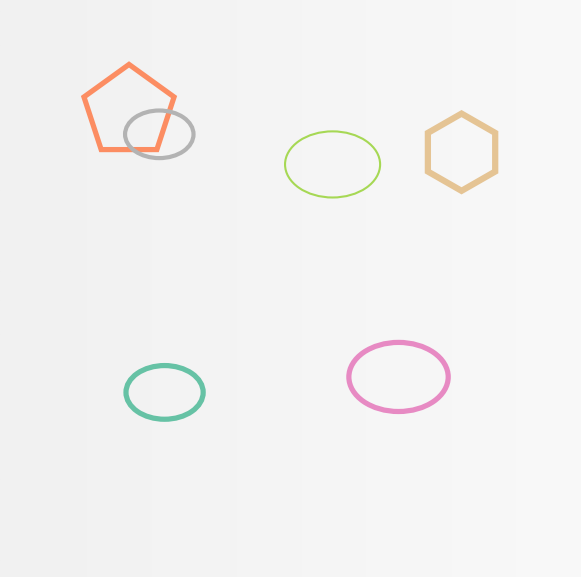[{"shape": "oval", "thickness": 2.5, "radius": 0.33, "center": [0.283, 0.32]}, {"shape": "pentagon", "thickness": 2.5, "radius": 0.41, "center": [0.222, 0.806]}, {"shape": "oval", "thickness": 2.5, "radius": 0.43, "center": [0.686, 0.346]}, {"shape": "oval", "thickness": 1, "radius": 0.41, "center": [0.572, 0.714]}, {"shape": "hexagon", "thickness": 3, "radius": 0.33, "center": [0.794, 0.736]}, {"shape": "oval", "thickness": 2, "radius": 0.29, "center": [0.274, 0.767]}]